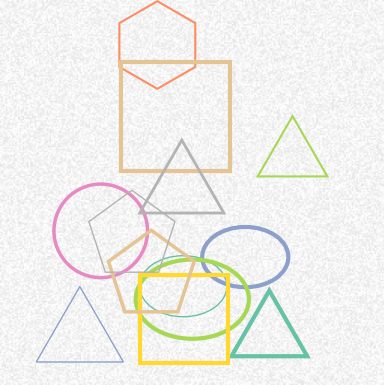[{"shape": "oval", "thickness": 1, "radius": 0.57, "center": [0.476, 0.257]}, {"shape": "triangle", "thickness": 3, "radius": 0.57, "center": [0.7, 0.132]}, {"shape": "hexagon", "thickness": 1.5, "radius": 0.57, "center": [0.409, 0.883]}, {"shape": "triangle", "thickness": 1, "radius": 0.65, "center": [0.207, 0.125]}, {"shape": "oval", "thickness": 3, "radius": 0.56, "center": [0.637, 0.332]}, {"shape": "circle", "thickness": 2.5, "radius": 0.61, "center": [0.262, 0.4]}, {"shape": "triangle", "thickness": 1.5, "radius": 0.52, "center": [0.76, 0.594]}, {"shape": "oval", "thickness": 3, "radius": 0.74, "center": [0.5, 0.223]}, {"shape": "square", "thickness": 3, "radius": 0.57, "center": [0.478, 0.17]}, {"shape": "square", "thickness": 3, "radius": 0.7, "center": [0.455, 0.698]}, {"shape": "pentagon", "thickness": 2.5, "radius": 0.59, "center": [0.393, 0.285]}, {"shape": "triangle", "thickness": 2, "radius": 0.63, "center": [0.472, 0.51]}, {"shape": "pentagon", "thickness": 1, "radius": 0.59, "center": [0.343, 0.388]}]